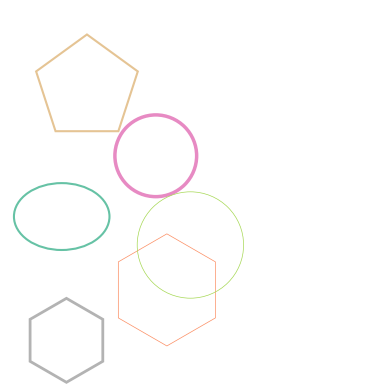[{"shape": "oval", "thickness": 1.5, "radius": 0.62, "center": [0.16, 0.438]}, {"shape": "hexagon", "thickness": 0.5, "radius": 0.73, "center": [0.433, 0.247]}, {"shape": "circle", "thickness": 2.5, "radius": 0.53, "center": [0.405, 0.595]}, {"shape": "circle", "thickness": 0.5, "radius": 0.69, "center": [0.495, 0.364]}, {"shape": "pentagon", "thickness": 1.5, "radius": 0.69, "center": [0.226, 0.772]}, {"shape": "hexagon", "thickness": 2, "radius": 0.55, "center": [0.173, 0.116]}]